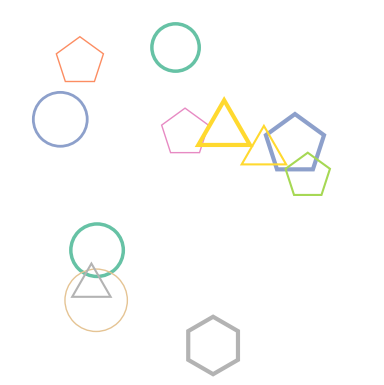[{"shape": "circle", "thickness": 2.5, "radius": 0.31, "center": [0.456, 0.877]}, {"shape": "circle", "thickness": 2.5, "radius": 0.34, "center": [0.252, 0.35]}, {"shape": "pentagon", "thickness": 1, "radius": 0.32, "center": [0.207, 0.84]}, {"shape": "pentagon", "thickness": 3, "radius": 0.4, "center": [0.766, 0.624]}, {"shape": "circle", "thickness": 2, "radius": 0.35, "center": [0.157, 0.69]}, {"shape": "pentagon", "thickness": 1, "radius": 0.32, "center": [0.481, 0.655]}, {"shape": "pentagon", "thickness": 1.5, "radius": 0.3, "center": [0.799, 0.543]}, {"shape": "triangle", "thickness": 1.5, "radius": 0.33, "center": [0.685, 0.606]}, {"shape": "triangle", "thickness": 3, "radius": 0.39, "center": [0.582, 0.662]}, {"shape": "circle", "thickness": 1, "radius": 0.41, "center": [0.25, 0.22]}, {"shape": "triangle", "thickness": 1.5, "radius": 0.29, "center": [0.237, 0.258]}, {"shape": "hexagon", "thickness": 3, "radius": 0.37, "center": [0.554, 0.103]}]